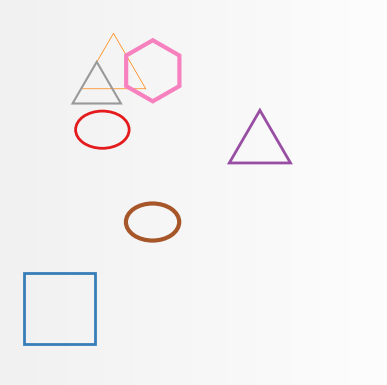[{"shape": "oval", "thickness": 2, "radius": 0.35, "center": [0.264, 0.663]}, {"shape": "square", "thickness": 2, "radius": 0.46, "center": [0.153, 0.198]}, {"shape": "triangle", "thickness": 2, "radius": 0.46, "center": [0.671, 0.622]}, {"shape": "triangle", "thickness": 0.5, "radius": 0.48, "center": [0.293, 0.817]}, {"shape": "oval", "thickness": 3, "radius": 0.34, "center": [0.394, 0.423]}, {"shape": "hexagon", "thickness": 3, "radius": 0.4, "center": [0.394, 0.816]}, {"shape": "triangle", "thickness": 1.5, "radius": 0.36, "center": [0.25, 0.767]}]